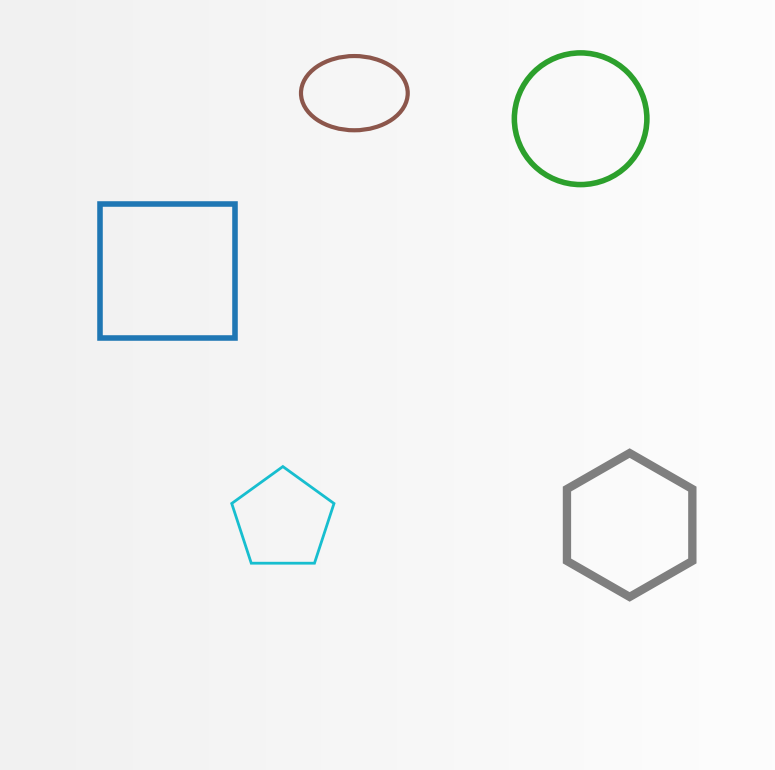[{"shape": "square", "thickness": 2, "radius": 0.44, "center": [0.216, 0.648]}, {"shape": "circle", "thickness": 2, "radius": 0.43, "center": [0.749, 0.846]}, {"shape": "oval", "thickness": 1.5, "radius": 0.34, "center": [0.457, 0.879]}, {"shape": "hexagon", "thickness": 3, "radius": 0.47, "center": [0.812, 0.318]}, {"shape": "pentagon", "thickness": 1, "radius": 0.35, "center": [0.365, 0.325]}]